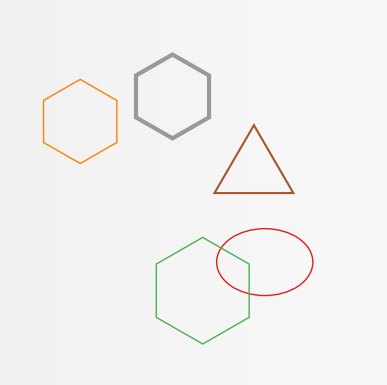[{"shape": "oval", "thickness": 1, "radius": 0.62, "center": [0.683, 0.319]}, {"shape": "hexagon", "thickness": 1, "radius": 0.69, "center": [0.523, 0.245]}, {"shape": "hexagon", "thickness": 1, "radius": 0.55, "center": [0.207, 0.685]}, {"shape": "triangle", "thickness": 1.5, "radius": 0.59, "center": [0.655, 0.557]}, {"shape": "hexagon", "thickness": 3, "radius": 0.54, "center": [0.445, 0.75]}]